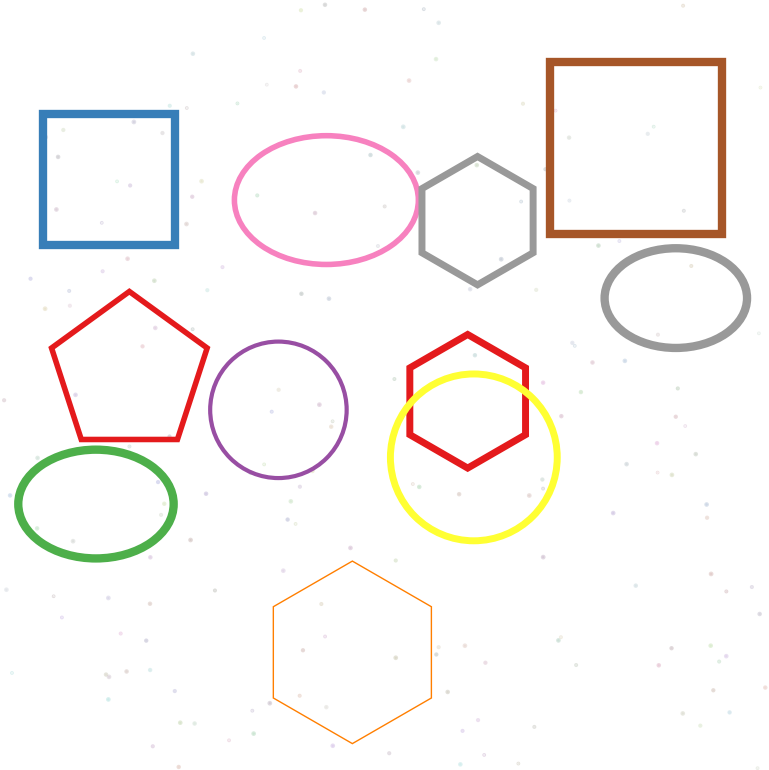[{"shape": "hexagon", "thickness": 2.5, "radius": 0.43, "center": [0.607, 0.479]}, {"shape": "pentagon", "thickness": 2, "radius": 0.53, "center": [0.168, 0.515]}, {"shape": "square", "thickness": 3, "radius": 0.43, "center": [0.142, 0.767]}, {"shape": "oval", "thickness": 3, "radius": 0.5, "center": [0.125, 0.345]}, {"shape": "circle", "thickness": 1.5, "radius": 0.44, "center": [0.362, 0.468]}, {"shape": "hexagon", "thickness": 0.5, "radius": 0.59, "center": [0.458, 0.153]}, {"shape": "circle", "thickness": 2.5, "radius": 0.54, "center": [0.615, 0.406]}, {"shape": "square", "thickness": 3, "radius": 0.56, "center": [0.826, 0.807]}, {"shape": "oval", "thickness": 2, "radius": 0.6, "center": [0.424, 0.74]}, {"shape": "hexagon", "thickness": 2.5, "radius": 0.42, "center": [0.62, 0.713]}, {"shape": "oval", "thickness": 3, "radius": 0.46, "center": [0.878, 0.613]}]